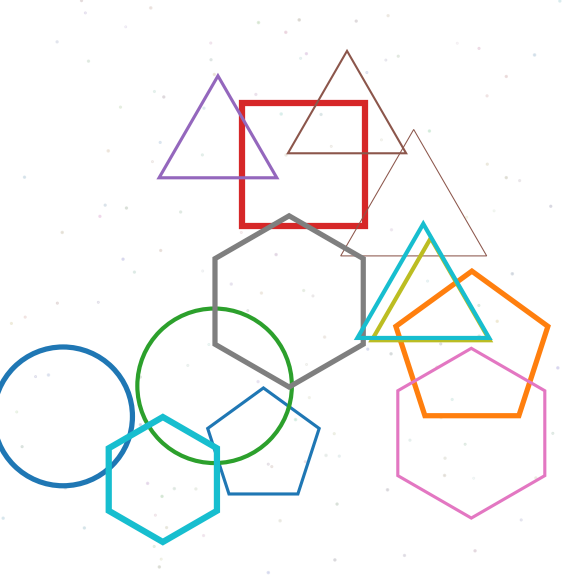[{"shape": "pentagon", "thickness": 1.5, "radius": 0.51, "center": [0.456, 0.226]}, {"shape": "circle", "thickness": 2.5, "radius": 0.6, "center": [0.109, 0.278]}, {"shape": "pentagon", "thickness": 2.5, "radius": 0.69, "center": [0.817, 0.391]}, {"shape": "circle", "thickness": 2, "radius": 0.67, "center": [0.372, 0.331]}, {"shape": "square", "thickness": 3, "radius": 0.53, "center": [0.526, 0.714]}, {"shape": "triangle", "thickness": 1.5, "radius": 0.59, "center": [0.377, 0.75]}, {"shape": "triangle", "thickness": 0.5, "radius": 0.73, "center": [0.716, 0.629]}, {"shape": "triangle", "thickness": 1, "radius": 0.59, "center": [0.601, 0.793]}, {"shape": "hexagon", "thickness": 1.5, "radius": 0.73, "center": [0.816, 0.249]}, {"shape": "hexagon", "thickness": 2.5, "radius": 0.74, "center": [0.501, 0.477]}, {"shape": "triangle", "thickness": 2, "radius": 0.59, "center": [0.746, 0.469]}, {"shape": "triangle", "thickness": 2, "radius": 0.66, "center": [0.733, 0.48]}, {"shape": "hexagon", "thickness": 3, "radius": 0.54, "center": [0.282, 0.169]}]